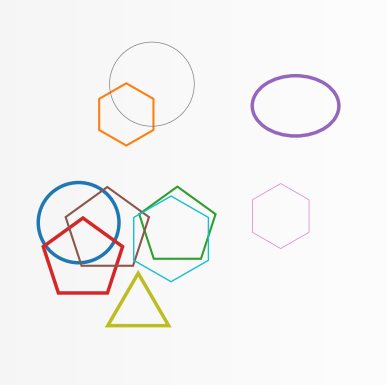[{"shape": "circle", "thickness": 2.5, "radius": 0.52, "center": [0.203, 0.422]}, {"shape": "hexagon", "thickness": 1.5, "radius": 0.4, "center": [0.326, 0.703]}, {"shape": "pentagon", "thickness": 1.5, "radius": 0.52, "center": [0.458, 0.412]}, {"shape": "pentagon", "thickness": 2.5, "radius": 0.54, "center": [0.214, 0.326]}, {"shape": "oval", "thickness": 2.5, "radius": 0.56, "center": [0.763, 0.725]}, {"shape": "pentagon", "thickness": 1.5, "radius": 0.57, "center": [0.277, 0.401]}, {"shape": "hexagon", "thickness": 0.5, "radius": 0.42, "center": [0.724, 0.439]}, {"shape": "circle", "thickness": 0.5, "radius": 0.55, "center": [0.392, 0.781]}, {"shape": "triangle", "thickness": 2.5, "radius": 0.45, "center": [0.357, 0.2]}, {"shape": "hexagon", "thickness": 1, "radius": 0.56, "center": [0.441, 0.38]}]